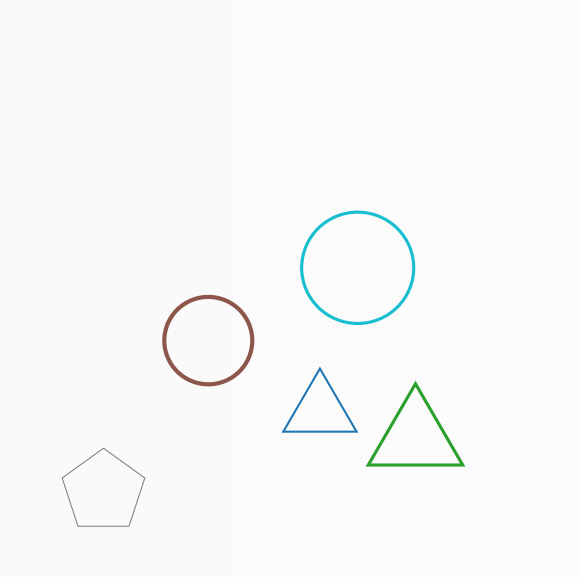[{"shape": "triangle", "thickness": 1, "radius": 0.36, "center": [0.55, 0.288]}, {"shape": "triangle", "thickness": 1.5, "radius": 0.47, "center": [0.715, 0.241]}, {"shape": "circle", "thickness": 2, "radius": 0.38, "center": [0.358, 0.409]}, {"shape": "pentagon", "thickness": 0.5, "radius": 0.37, "center": [0.178, 0.148]}, {"shape": "circle", "thickness": 1.5, "radius": 0.48, "center": [0.615, 0.535]}]